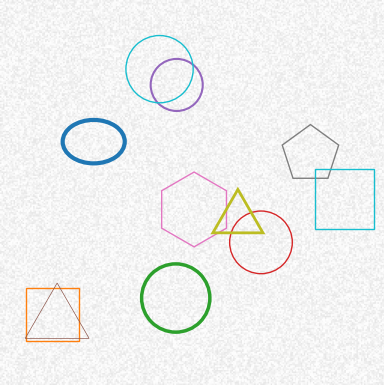[{"shape": "oval", "thickness": 3, "radius": 0.4, "center": [0.243, 0.632]}, {"shape": "square", "thickness": 1, "radius": 0.35, "center": [0.136, 0.183]}, {"shape": "circle", "thickness": 2.5, "radius": 0.44, "center": [0.456, 0.226]}, {"shape": "circle", "thickness": 1, "radius": 0.41, "center": [0.678, 0.371]}, {"shape": "circle", "thickness": 1.5, "radius": 0.34, "center": [0.459, 0.779]}, {"shape": "triangle", "thickness": 0.5, "radius": 0.48, "center": [0.148, 0.169]}, {"shape": "hexagon", "thickness": 1, "radius": 0.49, "center": [0.504, 0.456]}, {"shape": "pentagon", "thickness": 1, "radius": 0.39, "center": [0.806, 0.599]}, {"shape": "triangle", "thickness": 2, "radius": 0.38, "center": [0.618, 0.433]}, {"shape": "square", "thickness": 1, "radius": 0.38, "center": [0.895, 0.483]}, {"shape": "circle", "thickness": 1, "radius": 0.44, "center": [0.414, 0.82]}]